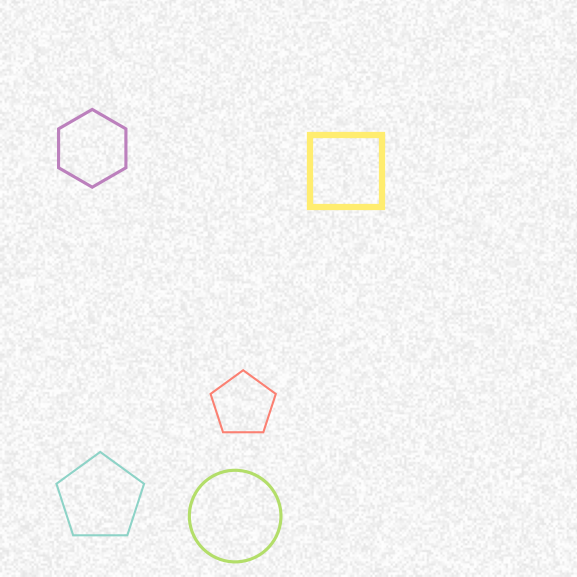[{"shape": "pentagon", "thickness": 1, "radius": 0.4, "center": [0.174, 0.137]}, {"shape": "pentagon", "thickness": 1, "radius": 0.3, "center": [0.421, 0.299]}, {"shape": "circle", "thickness": 1.5, "radius": 0.4, "center": [0.407, 0.105]}, {"shape": "hexagon", "thickness": 1.5, "radius": 0.34, "center": [0.16, 0.742]}, {"shape": "square", "thickness": 3, "radius": 0.31, "center": [0.599, 0.703]}]